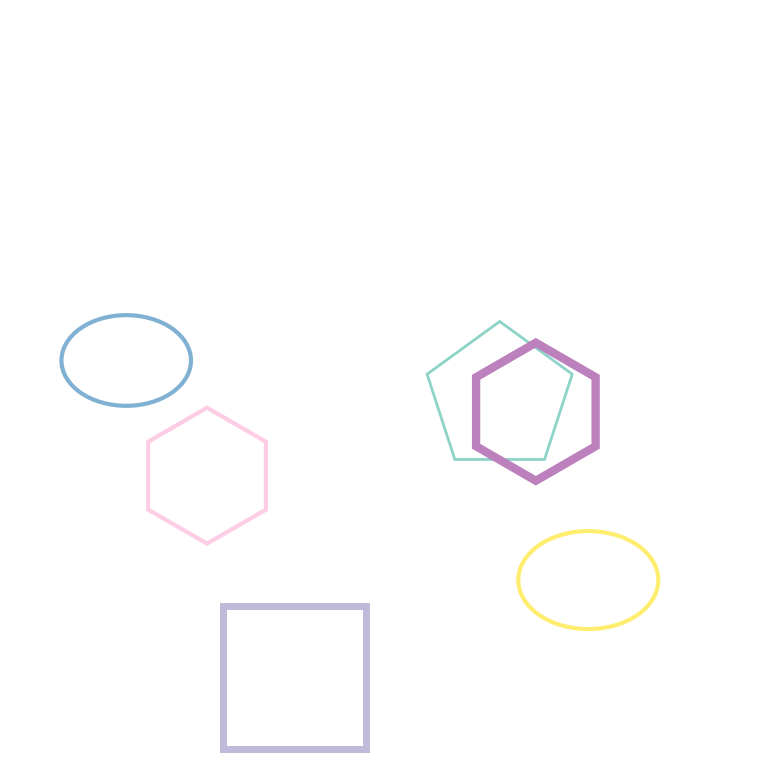[{"shape": "pentagon", "thickness": 1, "radius": 0.5, "center": [0.649, 0.483]}, {"shape": "square", "thickness": 2.5, "radius": 0.47, "center": [0.382, 0.12]}, {"shape": "oval", "thickness": 1.5, "radius": 0.42, "center": [0.164, 0.532]}, {"shape": "hexagon", "thickness": 1.5, "radius": 0.44, "center": [0.269, 0.382]}, {"shape": "hexagon", "thickness": 3, "radius": 0.45, "center": [0.696, 0.465]}, {"shape": "oval", "thickness": 1.5, "radius": 0.45, "center": [0.764, 0.247]}]